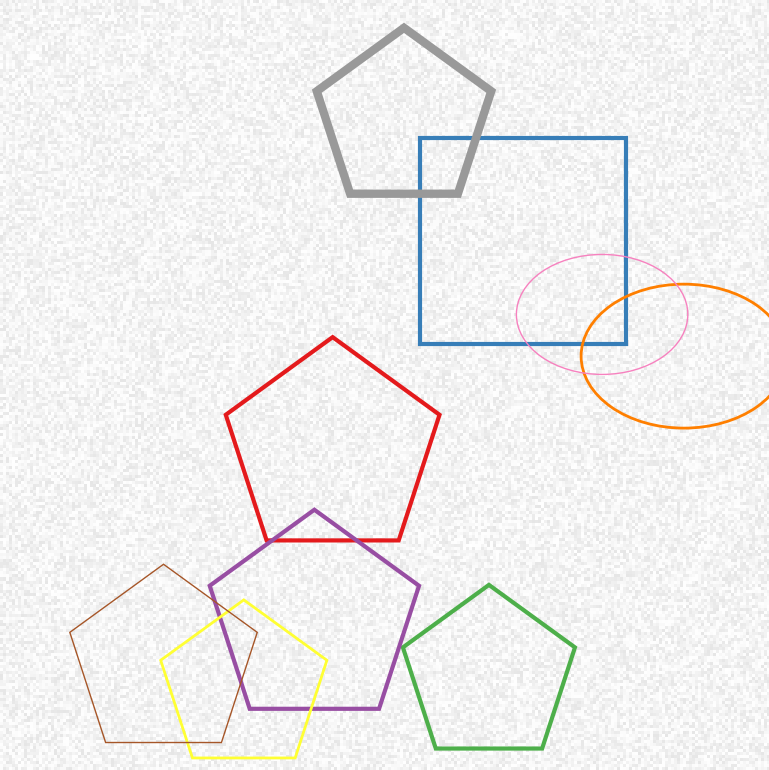[{"shape": "pentagon", "thickness": 1.5, "radius": 0.73, "center": [0.432, 0.416]}, {"shape": "square", "thickness": 1.5, "radius": 0.67, "center": [0.679, 0.687]}, {"shape": "pentagon", "thickness": 1.5, "radius": 0.59, "center": [0.635, 0.123]}, {"shape": "pentagon", "thickness": 1.5, "radius": 0.71, "center": [0.408, 0.195]}, {"shape": "oval", "thickness": 1, "radius": 0.67, "center": [0.888, 0.537]}, {"shape": "pentagon", "thickness": 1, "radius": 0.57, "center": [0.317, 0.107]}, {"shape": "pentagon", "thickness": 0.5, "radius": 0.64, "center": [0.212, 0.139]}, {"shape": "oval", "thickness": 0.5, "radius": 0.56, "center": [0.782, 0.592]}, {"shape": "pentagon", "thickness": 3, "radius": 0.6, "center": [0.525, 0.845]}]